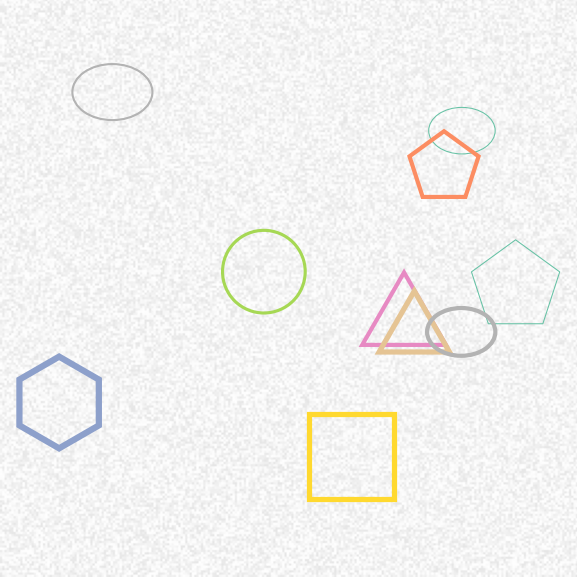[{"shape": "oval", "thickness": 0.5, "radius": 0.29, "center": [0.8, 0.773]}, {"shape": "pentagon", "thickness": 0.5, "radius": 0.4, "center": [0.893, 0.504]}, {"shape": "pentagon", "thickness": 2, "radius": 0.31, "center": [0.769, 0.709]}, {"shape": "hexagon", "thickness": 3, "radius": 0.4, "center": [0.102, 0.302]}, {"shape": "triangle", "thickness": 2, "radius": 0.42, "center": [0.7, 0.444]}, {"shape": "circle", "thickness": 1.5, "radius": 0.36, "center": [0.457, 0.529]}, {"shape": "square", "thickness": 2.5, "radius": 0.37, "center": [0.609, 0.209]}, {"shape": "triangle", "thickness": 2.5, "radius": 0.35, "center": [0.717, 0.425]}, {"shape": "oval", "thickness": 1, "radius": 0.35, "center": [0.195, 0.84]}, {"shape": "oval", "thickness": 2, "radius": 0.3, "center": [0.799, 0.424]}]